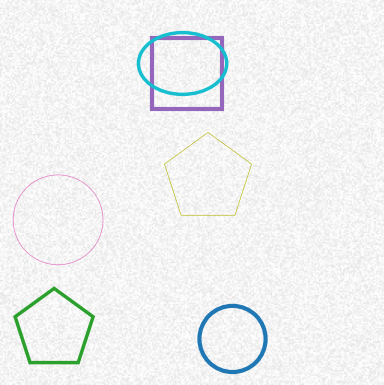[{"shape": "circle", "thickness": 3, "radius": 0.43, "center": [0.604, 0.12]}, {"shape": "pentagon", "thickness": 2.5, "radius": 0.53, "center": [0.141, 0.144]}, {"shape": "square", "thickness": 3, "radius": 0.46, "center": [0.485, 0.809]}, {"shape": "circle", "thickness": 0.5, "radius": 0.58, "center": [0.151, 0.429]}, {"shape": "pentagon", "thickness": 0.5, "radius": 0.59, "center": [0.54, 0.537]}, {"shape": "oval", "thickness": 2.5, "radius": 0.57, "center": [0.474, 0.835]}]